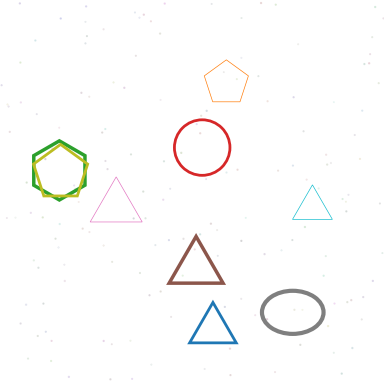[{"shape": "triangle", "thickness": 2, "radius": 0.35, "center": [0.553, 0.144]}, {"shape": "pentagon", "thickness": 0.5, "radius": 0.3, "center": [0.588, 0.784]}, {"shape": "hexagon", "thickness": 2.5, "radius": 0.38, "center": [0.154, 0.557]}, {"shape": "circle", "thickness": 2, "radius": 0.36, "center": [0.525, 0.617]}, {"shape": "triangle", "thickness": 2.5, "radius": 0.4, "center": [0.509, 0.305]}, {"shape": "triangle", "thickness": 0.5, "radius": 0.39, "center": [0.302, 0.462]}, {"shape": "oval", "thickness": 3, "radius": 0.4, "center": [0.76, 0.189]}, {"shape": "pentagon", "thickness": 2, "radius": 0.37, "center": [0.157, 0.551]}, {"shape": "triangle", "thickness": 0.5, "radius": 0.3, "center": [0.812, 0.46]}]